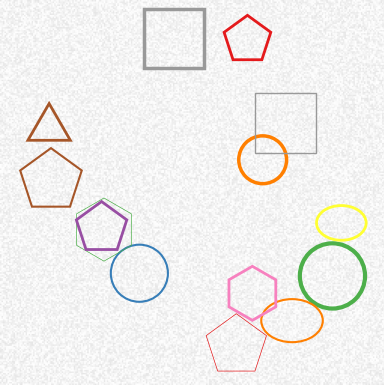[{"shape": "pentagon", "thickness": 2, "radius": 0.32, "center": [0.643, 0.896]}, {"shape": "pentagon", "thickness": 0.5, "radius": 0.41, "center": [0.614, 0.103]}, {"shape": "circle", "thickness": 1.5, "radius": 0.37, "center": [0.362, 0.29]}, {"shape": "circle", "thickness": 3, "radius": 0.42, "center": [0.864, 0.283]}, {"shape": "hexagon", "thickness": 0.5, "radius": 0.41, "center": [0.27, 0.404]}, {"shape": "pentagon", "thickness": 2, "radius": 0.34, "center": [0.264, 0.408]}, {"shape": "circle", "thickness": 2.5, "radius": 0.31, "center": [0.682, 0.585]}, {"shape": "oval", "thickness": 1.5, "radius": 0.4, "center": [0.759, 0.167]}, {"shape": "oval", "thickness": 2, "radius": 0.32, "center": [0.887, 0.421]}, {"shape": "pentagon", "thickness": 1.5, "radius": 0.42, "center": [0.132, 0.531]}, {"shape": "triangle", "thickness": 2, "radius": 0.32, "center": [0.128, 0.667]}, {"shape": "hexagon", "thickness": 2, "radius": 0.35, "center": [0.656, 0.238]}, {"shape": "square", "thickness": 2.5, "radius": 0.39, "center": [0.452, 0.899]}, {"shape": "square", "thickness": 1, "radius": 0.39, "center": [0.742, 0.68]}]